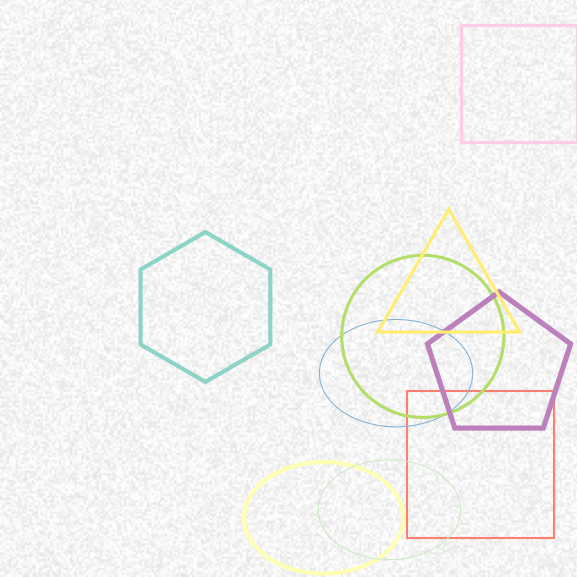[{"shape": "hexagon", "thickness": 2, "radius": 0.65, "center": [0.356, 0.468]}, {"shape": "oval", "thickness": 2, "radius": 0.69, "center": [0.561, 0.103]}, {"shape": "square", "thickness": 1, "radius": 0.64, "center": [0.832, 0.195]}, {"shape": "oval", "thickness": 0.5, "radius": 0.66, "center": [0.686, 0.353]}, {"shape": "circle", "thickness": 1.5, "radius": 0.7, "center": [0.732, 0.417]}, {"shape": "square", "thickness": 1.5, "radius": 0.5, "center": [0.899, 0.855]}, {"shape": "pentagon", "thickness": 2.5, "radius": 0.65, "center": [0.864, 0.363]}, {"shape": "oval", "thickness": 0.5, "radius": 0.62, "center": [0.674, 0.116]}, {"shape": "triangle", "thickness": 1.5, "radius": 0.71, "center": [0.777, 0.495]}]